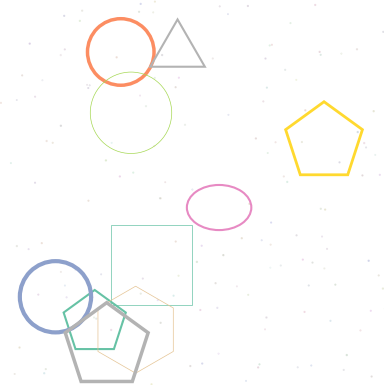[{"shape": "square", "thickness": 0.5, "radius": 0.52, "center": [0.393, 0.312]}, {"shape": "pentagon", "thickness": 1.5, "radius": 0.42, "center": [0.246, 0.162]}, {"shape": "circle", "thickness": 2.5, "radius": 0.43, "center": [0.314, 0.865]}, {"shape": "circle", "thickness": 3, "radius": 0.46, "center": [0.144, 0.229]}, {"shape": "oval", "thickness": 1.5, "radius": 0.42, "center": [0.569, 0.461]}, {"shape": "circle", "thickness": 0.5, "radius": 0.53, "center": [0.34, 0.707]}, {"shape": "pentagon", "thickness": 2, "radius": 0.52, "center": [0.842, 0.631]}, {"shape": "hexagon", "thickness": 0.5, "radius": 0.56, "center": [0.352, 0.144]}, {"shape": "triangle", "thickness": 1.5, "radius": 0.41, "center": [0.461, 0.868]}, {"shape": "pentagon", "thickness": 2.5, "radius": 0.57, "center": [0.277, 0.101]}]